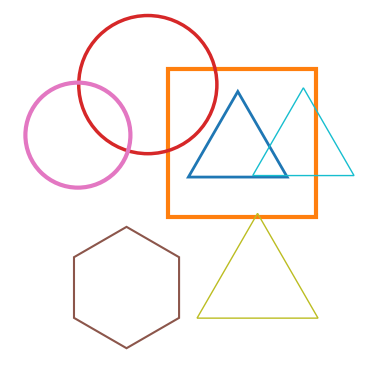[{"shape": "triangle", "thickness": 2, "radius": 0.74, "center": [0.618, 0.614]}, {"shape": "square", "thickness": 3, "radius": 0.96, "center": [0.628, 0.629]}, {"shape": "circle", "thickness": 2.5, "radius": 0.9, "center": [0.384, 0.78]}, {"shape": "hexagon", "thickness": 1.5, "radius": 0.79, "center": [0.329, 0.253]}, {"shape": "circle", "thickness": 3, "radius": 0.68, "center": [0.202, 0.649]}, {"shape": "triangle", "thickness": 1, "radius": 0.91, "center": [0.669, 0.264]}, {"shape": "triangle", "thickness": 1, "radius": 0.76, "center": [0.788, 0.62]}]